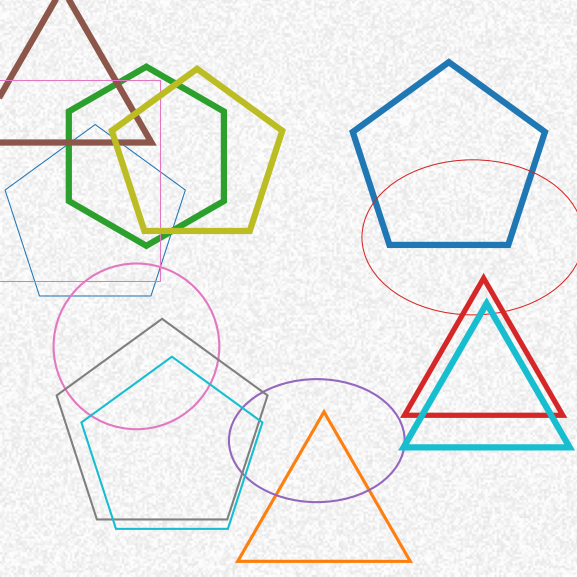[{"shape": "pentagon", "thickness": 0.5, "radius": 0.82, "center": [0.165, 0.619]}, {"shape": "pentagon", "thickness": 3, "radius": 0.87, "center": [0.777, 0.717]}, {"shape": "triangle", "thickness": 1.5, "radius": 0.86, "center": [0.561, 0.113]}, {"shape": "hexagon", "thickness": 3, "radius": 0.78, "center": [0.253, 0.729]}, {"shape": "oval", "thickness": 0.5, "radius": 0.96, "center": [0.819, 0.588]}, {"shape": "triangle", "thickness": 2.5, "radius": 0.79, "center": [0.837, 0.359]}, {"shape": "oval", "thickness": 1, "radius": 0.76, "center": [0.549, 0.236]}, {"shape": "triangle", "thickness": 3, "radius": 0.89, "center": [0.108, 0.841]}, {"shape": "square", "thickness": 0.5, "radius": 0.87, "center": [0.102, 0.686]}, {"shape": "circle", "thickness": 1, "radius": 0.72, "center": [0.236, 0.399]}, {"shape": "pentagon", "thickness": 1, "radius": 0.96, "center": [0.281, 0.255]}, {"shape": "pentagon", "thickness": 3, "radius": 0.78, "center": [0.341, 0.725]}, {"shape": "pentagon", "thickness": 1, "radius": 0.82, "center": [0.298, 0.217]}, {"shape": "triangle", "thickness": 3, "radius": 0.83, "center": [0.843, 0.308]}]